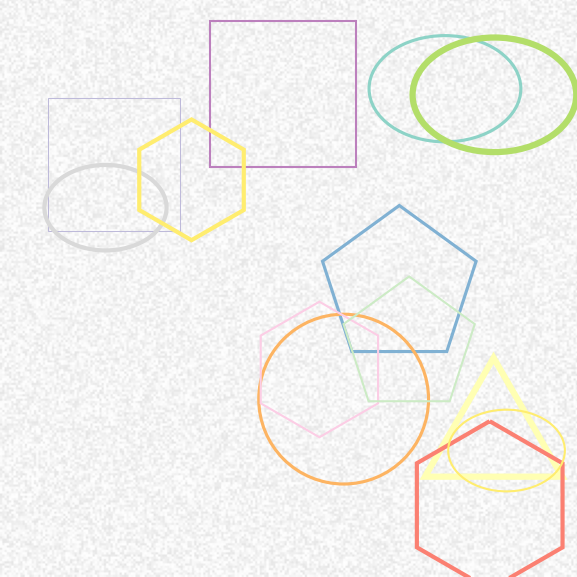[{"shape": "oval", "thickness": 1.5, "radius": 0.66, "center": [0.77, 0.845]}, {"shape": "triangle", "thickness": 3, "radius": 0.69, "center": [0.855, 0.242]}, {"shape": "square", "thickness": 0.5, "radius": 0.57, "center": [0.197, 0.714]}, {"shape": "hexagon", "thickness": 2, "radius": 0.73, "center": [0.848, 0.124]}, {"shape": "pentagon", "thickness": 1.5, "radius": 0.7, "center": [0.691, 0.503]}, {"shape": "circle", "thickness": 1.5, "radius": 0.74, "center": [0.595, 0.308]}, {"shape": "oval", "thickness": 3, "radius": 0.71, "center": [0.856, 0.835]}, {"shape": "hexagon", "thickness": 1, "radius": 0.59, "center": [0.553, 0.359]}, {"shape": "oval", "thickness": 2, "radius": 0.53, "center": [0.183, 0.64]}, {"shape": "square", "thickness": 1, "radius": 0.63, "center": [0.49, 0.836]}, {"shape": "pentagon", "thickness": 1, "radius": 0.6, "center": [0.708, 0.401]}, {"shape": "hexagon", "thickness": 2, "radius": 0.52, "center": [0.332, 0.688]}, {"shape": "oval", "thickness": 1, "radius": 0.51, "center": [0.877, 0.219]}]